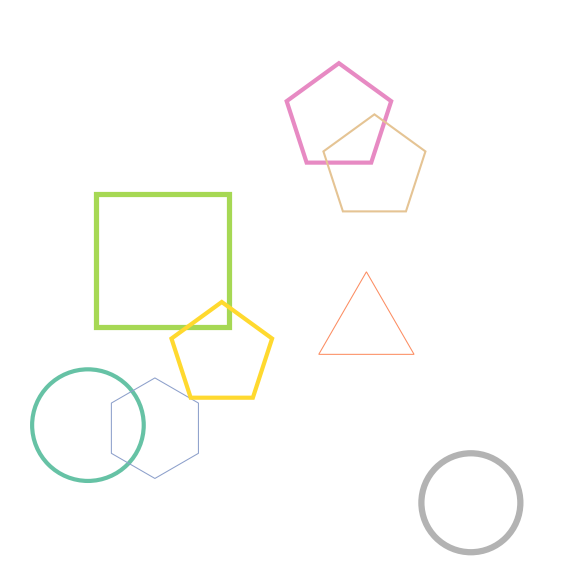[{"shape": "circle", "thickness": 2, "radius": 0.48, "center": [0.152, 0.263]}, {"shape": "triangle", "thickness": 0.5, "radius": 0.48, "center": [0.634, 0.433]}, {"shape": "hexagon", "thickness": 0.5, "radius": 0.44, "center": [0.268, 0.258]}, {"shape": "pentagon", "thickness": 2, "radius": 0.48, "center": [0.587, 0.795]}, {"shape": "square", "thickness": 2.5, "radius": 0.58, "center": [0.282, 0.548]}, {"shape": "pentagon", "thickness": 2, "radius": 0.46, "center": [0.384, 0.385]}, {"shape": "pentagon", "thickness": 1, "radius": 0.46, "center": [0.648, 0.708]}, {"shape": "circle", "thickness": 3, "radius": 0.43, "center": [0.815, 0.129]}]